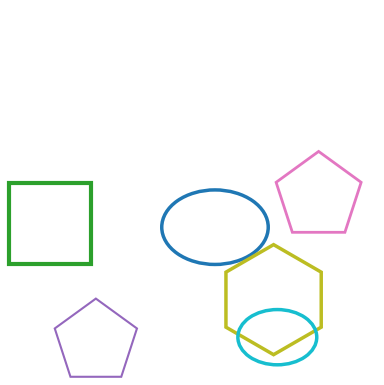[{"shape": "oval", "thickness": 2.5, "radius": 0.69, "center": [0.558, 0.41]}, {"shape": "square", "thickness": 3, "radius": 0.53, "center": [0.13, 0.419]}, {"shape": "pentagon", "thickness": 1.5, "radius": 0.56, "center": [0.249, 0.112]}, {"shape": "pentagon", "thickness": 2, "radius": 0.58, "center": [0.828, 0.491]}, {"shape": "hexagon", "thickness": 2.5, "radius": 0.71, "center": [0.711, 0.222]}, {"shape": "oval", "thickness": 2.5, "radius": 0.51, "center": [0.72, 0.124]}]